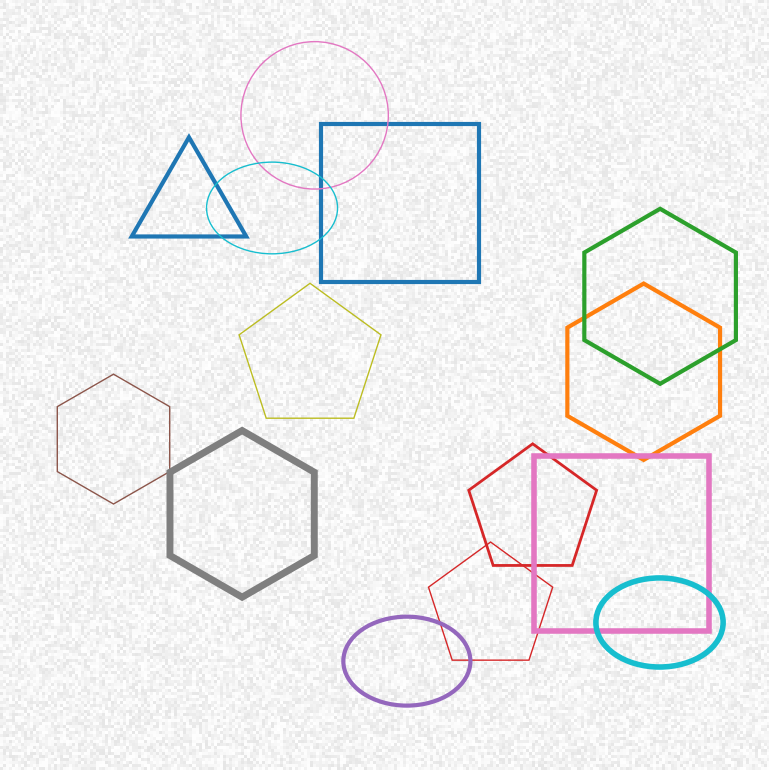[{"shape": "triangle", "thickness": 1.5, "radius": 0.43, "center": [0.245, 0.736]}, {"shape": "square", "thickness": 1.5, "radius": 0.51, "center": [0.52, 0.736]}, {"shape": "hexagon", "thickness": 1.5, "radius": 0.57, "center": [0.836, 0.517]}, {"shape": "hexagon", "thickness": 1.5, "radius": 0.57, "center": [0.857, 0.615]}, {"shape": "pentagon", "thickness": 1, "radius": 0.44, "center": [0.692, 0.336]}, {"shape": "pentagon", "thickness": 0.5, "radius": 0.42, "center": [0.637, 0.211]}, {"shape": "oval", "thickness": 1.5, "radius": 0.41, "center": [0.528, 0.141]}, {"shape": "hexagon", "thickness": 0.5, "radius": 0.42, "center": [0.147, 0.43]}, {"shape": "circle", "thickness": 0.5, "radius": 0.48, "center": [0.409, 0.85]}, {"shape": "square", "thickness": 2, "radius": 0.57, "center": [0.807, 0.294]}, {"shape": "hexagon", "thickness": 2.5, "radius": 0.54, "center": [0.314, 0.333]}, {"shape": "pentagon", "thickness": 0.5, "radius": 0.48, "center": [0.403, 0.535]}, {"shape": "oval", "thickness": 2, "radius": 0.41, "center": [0.857, 0.192]}, {"shape": "oval", "thickness": 0.5, "radius": 0.43, "center": [0.353, 0.73]}]